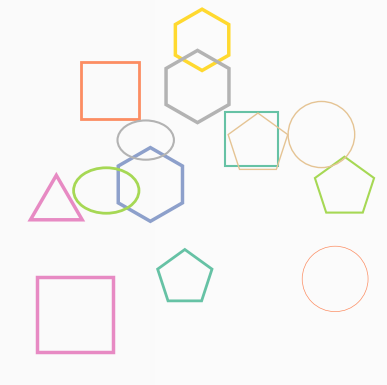[{"shape": "square", "thickness": 1.5, "radius": 0.35, "center": [0.649, 0.639]}, {"shape": "pentagon", "thickness": 2, "radius": 0.37, "center": [0.477, 0.278]}, {"shape": "square", "thickness": 2, "radius": 0.37, "center": [0.283, 0.764]}, {"shape": "circle", "thickness": 0.5, "radius": 0.42, "center": [0.865, 0.276]}, {"shape": "hexagon", "thickness": 2.5, "radius": 0.48, "center": [0.388, 0.521]}, {"shape": "square", "thickness": 2.5, "radius": 0.49, "center": [0.194, 0.182]}, {"shape": "triangle", "thickness": 2.5, "radius": 0.39, "center": [0.145, 0.468]}, {"shape": "oval", "thickness": 2, "radius": 0.42, "center": [0.274, 0.505]}, {"shape": "pentagon", "thickness": 1.5, "radius": 0.4, "center": [0.889, 0.513]}, {"shape": "hexagon", "thickness": 2.5, "radius": 0.4, "center": [0.521, 0.897]}, {"shape": "circle", "thickness": 1, "radius": 0.43, "center": [0.829, 0.651]}, {"shape": "pentagon", "thickness": 1, "radius": 0.4, "center": [0.666, 0.625]}, {"shape": "oval", "thickness": 1.5, "radius": 0.36, "center": [0.376, 0.636]}, {"shape": "hexagon", "thickness": 2.5, "radius": 0.47, "center": [0.51, 0.775]}]